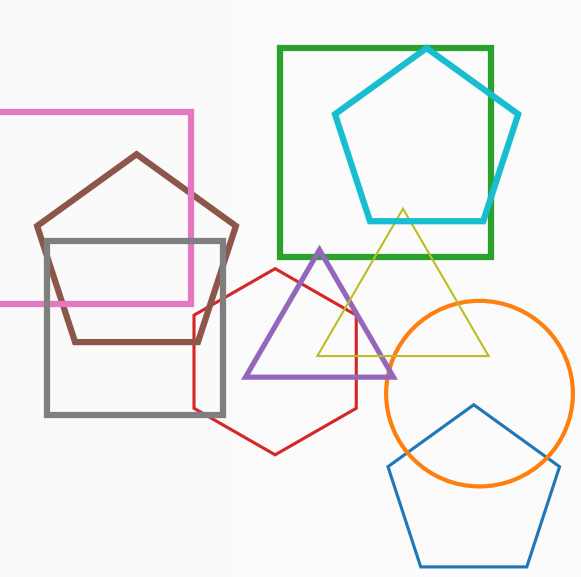[{"shape": "pentagon", "thickness": 1.5, "radius": 0.78, "center": [0.815, 0.143]}, {"shape": "circle", "thickness": 2, "radius": 0.8, "center": [0.825, 0.318]}, {"shape": "square", "thickness": 3, "radius": 0.91, "center": [0.663, 0.735]}, {"shape": "hexagon", "thickness": 1.5, "radius": 0.81, "center": [0.473, 0.373]}, {"shape": "triangle", "thickness": 2.5, "radius": 0.73, "center": [0.55, 0.42]}, {"shape": "pentagon", "thickness": 3, "radius": 0.9, "center": [0.235, 0.552]}, {"shape": "square", "thickness": 3, "radius": 0.83, "center": [0.163, 0.639]}, {"shape": "square", "thickness": 3, "radius": 0.75, "center": [0.232, 0.431]}, {"shape": "triangle", "thickness": 1, "radius": 0.85, "center": [0.693, 0.468]}, {"shape": "pentagon", "thickness": 3, "radius": 0.83, "center": [0.734, 0.75]}]